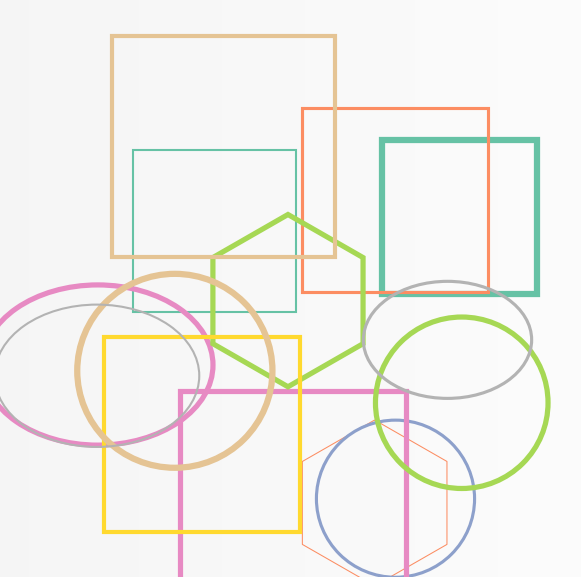[{"shape": "square", "thickness": 3, "radius": 0.67, "center": [0.79, 0.624]}, {"shape": "square", "thickness": 1, "radius": 0.7, "center": [0.369, 0.599]}, {"shape": "hexagon", "thickness": 0.5, "radius": 0.72, "center": [0.645, 0.128]}, {"shape": "square", "thickness": 1.5, "radius": 0.8, "center": [0.68, 0.653]}, {"shape": "circle", "thickness": 1.5, "radius": 0.68, "center": [0.68, 0.136]}, {"shape": "oval", "thickness": 2.5, "radius": 0.99, "center": [0.168, 0.367]}, {"shape": "square", "thickness": 2.5, "radius": 0.97, "center": [0.503, 0.127]}, {"shape": "circle", "thickness": 2.5, "radius": 0.74, "center": [0.794, 0.302]}, {"shape": "hexagon", "thickness": 2.5, "radius": 0.75, "center": [0.495, 0.479]}, {"shape": "square", "thickness": 2, "radius": 0.84, "center": [0.348, 0.247]}, {"shape": "square", "thickness": 2, "radius": 0.96, "center": [0.385, 0.745]}, {"shape": "circle", "thickness": 3, "radius": 0.84, "center": [0.301, 0.357]}, {"shape": "oval", "thickness": 1, "radius": 0.88, "center": [0.167, 0.348]}, {"shape": "oval", "thickness": 1.5, "radius": 0.72, "center": [0.77, 0.411]}]